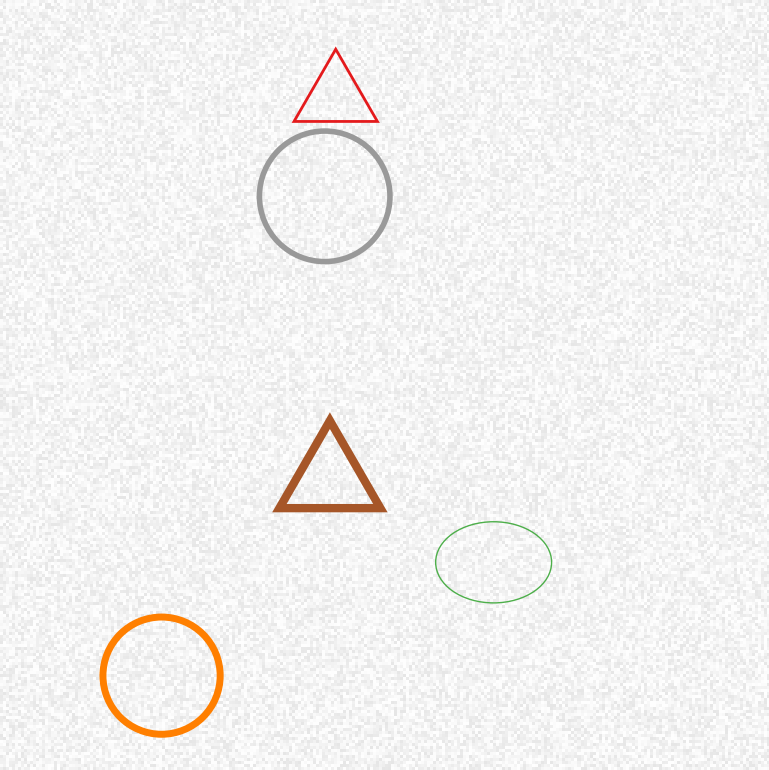[{"shape": "triangle", "thickness": 1, "radius": 0.31, "center": [0.436, 0.874]}, {"shape": "oval", "thickness": 0.5, "radius": 0.38, "center": [0.641, 0.27]}, {"shape": "circle", "thickness": 2.5, "radius": 0.38, "center": [0.21, 0.123]}, {"shape": "triangle", "thickness": 3, "radius": 0.38, "center": [0.428, 0.378]}, {"shape": "circle", "thickness": 2, "radius": 0.42, "center": [0.422, 0.745]}]